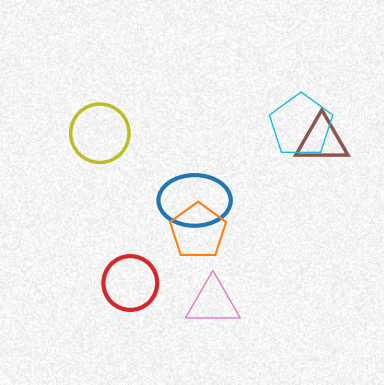[{"shape": "oval", "thickness": 3, "radius": 0.47, "center": [0.505, 0.479]}, {"shape": "pentagon", "thickness": 1.5, "radius": 0.38, "center": [0.514, 0.4]}, {"shape": "circle", "thickness": 3, "radius": 0.35, "center": [0.338, 0.265]}, {"shape": "triangle", "thickness": 2.5, "radius": 0.39, "center": [0.836, 0.636]}, {"shape": "triangle", "thickness": 1, "radius": 0.41, "center": [0.553, 0.215]}, {"shape": "circle", "thickness": 2.5, "radius": 0.38, "center": [0.259, 0.654]}, {"shape": "pentagon", "thickness": 1, "radius": 0.43, "center": [0.782, 0.674]}]